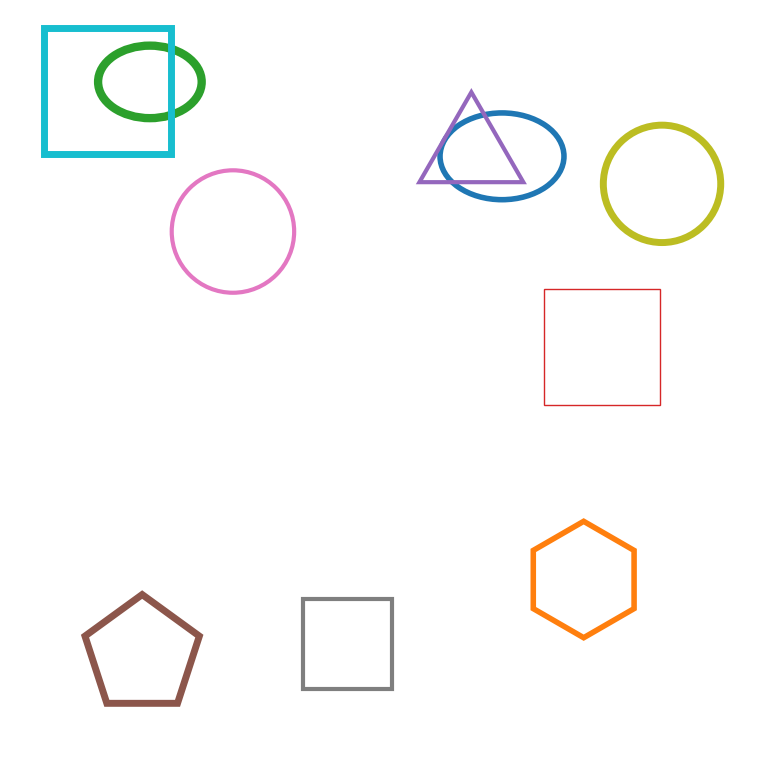[{"shape": "oval", "thickness": 2, "radius": 0.4, "center": [0.652, 0.797]}, {"shape": "hexagon", "thickness": 2, "radius": 0.38, "center": [0.758, 0.247]}, {"shape": "oval", "thickness": 3, "radius": 0.34, "center": [0.195, 0.894]}, {"shape": "square", "thickness": 0.5, "radius": 0.38, "center": [0.782, 0.549]}, {"shape": "triangle", "thickness": 1.5, "radius": 0.39, "center": [0.612, 0.802]}, {"shape": "pentagon", "thickness": 2.5, "radius": 0.39, "center": [0.185, 0.15]}, {"shape": "circle", "thickness": 1.5, "radius": 0.4, "center": [0.303, 0.699]}, {"shape": "square", "thickness": 1.5, "radius": 0.29, "center": [0.451, 0.163]}, {"shape": "circle", "thickness": 2.5, "radius": 0.38, "center": [0.86, 0.761]}, {"shape": "square", "thickness": 2.5, "radius": 0.41, "center": [0.14, 0.882]}]